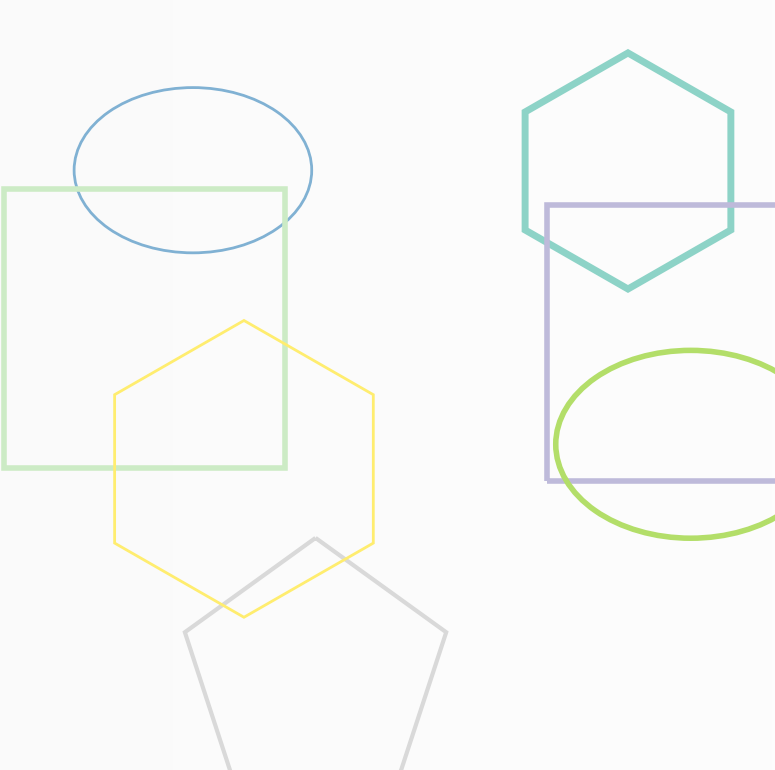[{"shape": "hexagon", "thickness": 2.5, "radius": 0.77, "center": [0.81, 0.778]}, {"shape": "square", "thickness": 2, "radius": 0.9, "center": [0.886, 0.554]}, {"shape": "oval", "thickness": 1, "radius": 0.77, "center": [0.249, 0.779]}, {"shape": "oval", "thickness": 2, "radius": 0.87, "center": [0.891, 0.423]}, {"shape": "pentagon", "thickness": 1.5, "radius": 0.89, "center": [0.407, 0.124]}, {"shape": "square", "thickness": 2, "radius": 0.9, "center": [0.187, 0.573]}, {"shape": "hexagon", "thickness": 1, "radius": 0.96, "center": [0.315, 0.391]}]